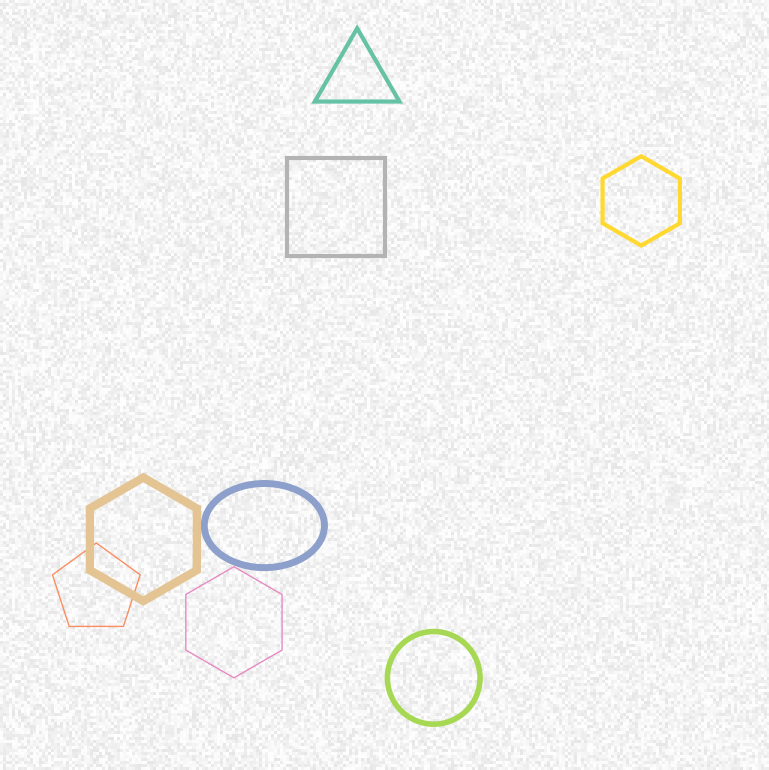[{"shape": "triangle", "thickness": 1.5, "radius": 0.32, "center": [0.464, 0.9]}, {"shape": "pentagon", "thickness": 0.5, "radius": 0.3, "center": [0.125, 0.235]}, {"shape": "oval", "thickness": 2.5, "radius": 0.39, "center": [0.343, 0.317]}, {"shape": "hexagon", "thickness": 0.5, "radius": 0.36, "center": [0.304, 0.192]}, {"shape": "circle", "thickness": 2, "radius": 0.3, "center": [0.563, 0.12]}, {"shape": "hexagon", "thickness": 1.5, "radius": 0.29, "center": [0.833, 0.739]}, {"shape": "hexagon", "thickness": 3, "radius": 0.4, "center": [0.186, 0.3]}, {"shape": "square", "thickness": 1.5, "radius": 0.32, "center": [0.436, 0.731]}]